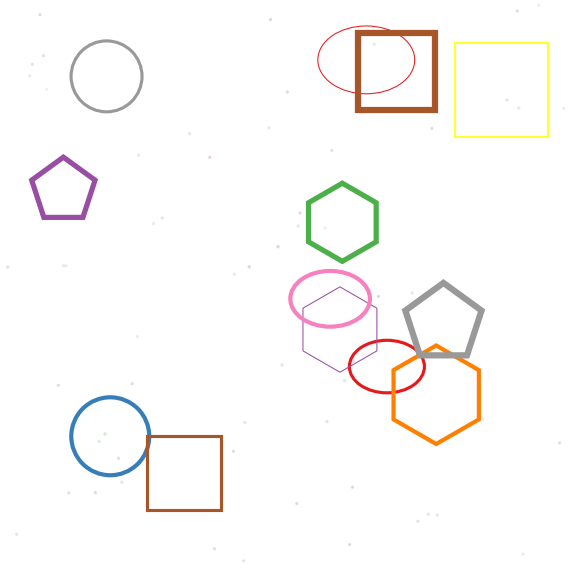[{"shape": "oval", "thickness": 1.5, "radius": 0.32, "center": [0.67, 0.364]}, {"shape": "oval", "thickness": 0.5, "radius": 0.42, "center": [0.634, 0.895]}, {"shape": "circle", "thickness": 2, "radius": 0.34, "center": [0.191, 0.244]}, {"shape": "hexagon", "thickness": 2.5, "radius": 0.34, "center": [0.593, 0.614]}, {"shape": "pentagon", "thickness": 2.5, "radius": 0.29, "center": [0.11, 0.669]}, {"shape": "hexagon", "thickness": 0.5, "radius": 0.37, "center": [0.589, 0.429]}, {"shape": "hexagon", "thickness": 2, "radius": 0.43, "center": [0.755, 0.316]}, {"shape": "square", "thickness": 1, "radius": 0.4, "center": [0.868, 0.843]}, {"shape": "square", "thickness": 3, "radius": 0.33, "center": [0.687, 0.875]}, {"shape": "square", "thickness": 1.5, "radius": 0.32, "center": [0.319, 0.181]}, {"shape": "oval", "thickness": 2, "radius": 0.34, "center": [0.572, 0.482]}, {"shape": "pentagon", "thickness": 3, "radius": 0.35, "center": [0.768, 0.44]}, {"shape": "circle", "thickness": 1.5, "radius": 0.31, "center": [0.185, 0.867]}]